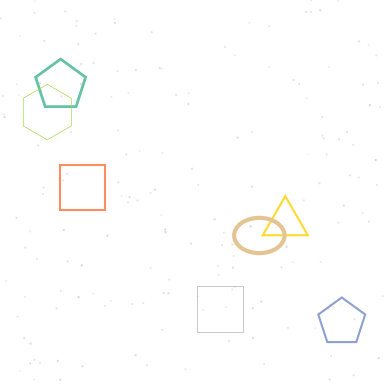[{"shape": "pentagon", "thickness": 2, "radius": 0.34, "center": [0.157, 0.778]}, {"shape": "square", "thickness": 1.5, "radius": 0.29, "center": [0.215, 0.514]}, {"shape": "pentagon", "thickness": 1.5, "radius": 0.32, "center": [0.888, 0.163]}, {"shape": "hexagon", "thickness": 0.5, "radius": 0.36, "center": [0.123, 0.709]}, {"shape": "triangle", "thickness": 1.5, "radius": 0.34, "center": [0.741, 0.423]}, {"shape": "oval", "thickness": 3, "radius": 0.33, "center": [0.674, 0.388]}, {"shape": "square", "thickness": 0.5, "radius": 0.3, "center": [0.572, 0.198]}]